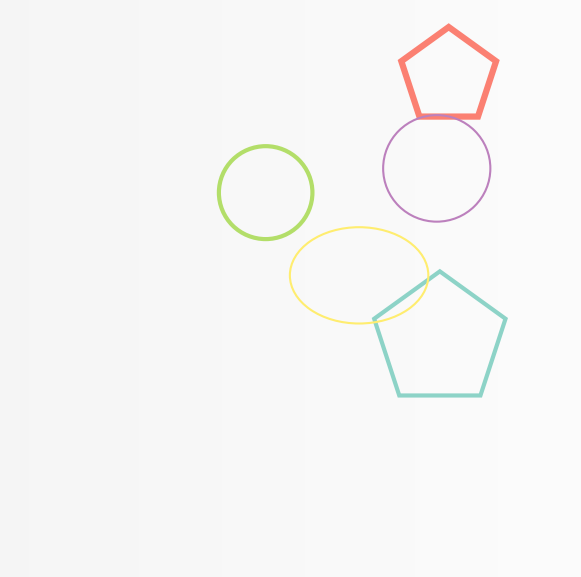[{"shape": "pentagon", "thickness": 2, "radius": 0.59, "center": [0.757, 0.41]}, {"shape": "pentagon", "thickness": 3, "radius": 0.43, "center": [0.772, 0.867]}, {"shape": "circle", "thickness": 2, "radius": 0.4, "center": [0.457, 0.666]}, {"shape": "circle", "thickness": 1, "radius": 0.46, "center": [0.751, 0.708]}, {"shape": "oval", "thickness": 1, "radius": 0.6, "center": [0.618, 0.522]}]